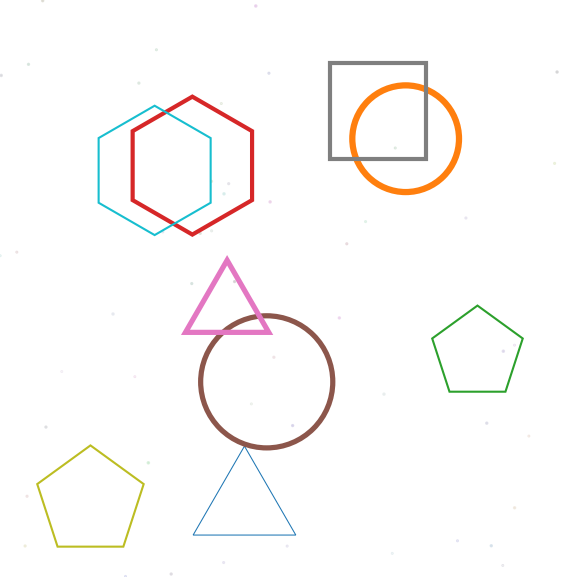[{"shape": "triangle", "thickness": 0.5, "radius": 0.51, "center": [0.423, 0.124]}, {"shape": "circle", "thickness": 3, "radius": 0.46, "center": [0.702, 0.759]}, {"shape": "pentagon", "thickness": 1, "radius": 0.41, "center": [0.827, 0.388]}, {"shape": "hexagon", "thickness": 2, "radius": 0.6, "center": [0.333, 0.712]}, {"shape": "circle", "thickness": 2.5, "radius": 0.57, "center": [0.462, 0.338]}, {"shape": "triangle", "thickness": 2.5, "radius": 0.42, "center": [0.393, 0.465]}, {"shape": "square", "thickness": 2, "radius": 0.42, "center": [0.655, 0.807]}, {"shape": "pentagon", "thickness": 1, "radius": 0.48, "center": [0.157, 0.131]}, {"shape": "hexagon", "thickness": 1, "radius": 0.56, "center": [0.268, 0.704]}]